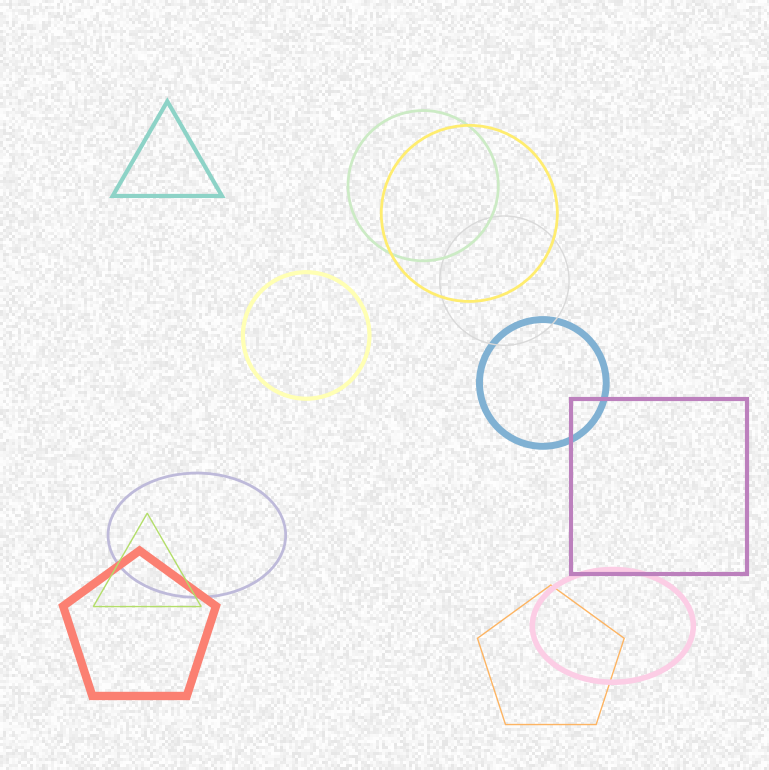[{"shape": "triangle", "thickness": 1.5, "radius": 0.41, "center": [0.217, 0.786]}, {"shape": "circle", "thickness": 1.5, "radius": 0.41, "center": [0.398, 0.564]}, {"shape": "oval", "thickness": 1, "radius": 0.58, "center": [0.256, 0.305]}, {"shape": "pentagon", "thickness": 3, "radius": 0.52, "center": [0.181, 0.181]}, {"shape": "circle", "thickness": 2.5, "radius": 0.41, "center": [0.705, 0.503]}, {"shape": "pentagon", "thickness": 0.5, "radius": 0.5, "center": [0.715, 0.14]}, {"shape": "triangle", "thickness": 0.5, "radius": 0.4, "center": [0.191, 0.253]}, {"shape": "oval", "thickness": 2, "radius": 0.52, "center": [0.796, 0.187]}, {"shape": "circle", "thickness": 0.5, "radius": 0.42, "center": [0.655, 0.636]}, {"shape": "square", "thickness": 1.5, "radius": 0.57, "center": [0.856, 0.368]}, {"shape": "circle", "thickness": 1, "radius": 0.49, "center": [0.55, 0.759]}, {"shape": "circle", "thickness": 1, "radius": 0.57, "center": [0.609, 0.723]}]